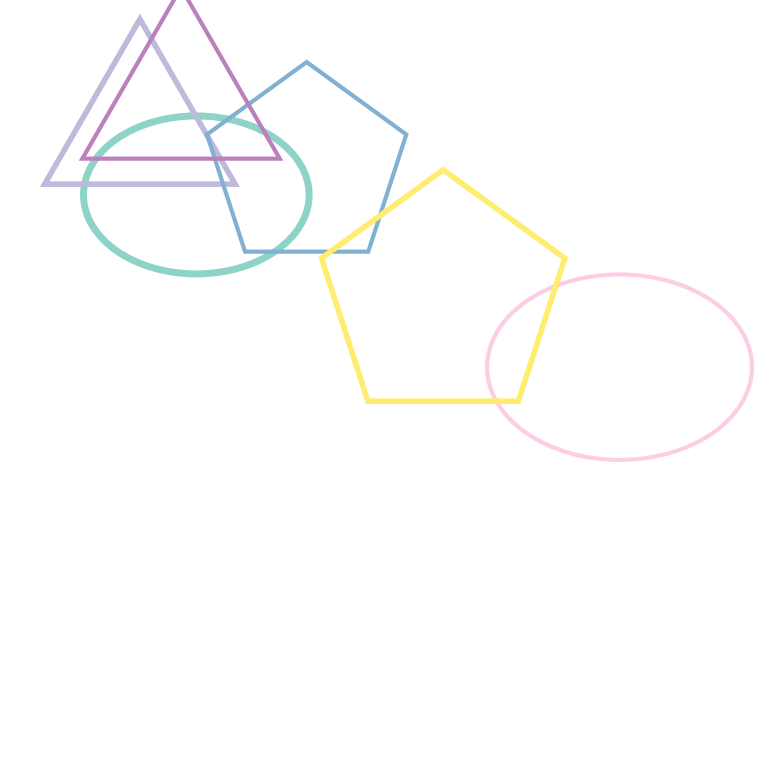[{"shape": "oval", "thickness": 2.5, "radius": 0.73, "center": [0.255, 0.747]}, {"shape": "triangle", "thickness": 2, "radius": 0.71, "center": [0.182, 0.832]}, {"shape": "pentagon", "thickness": 1.5, "radius": 0.68, "center": [0.398, 0.783]}, {"shape": "oval", "thickness": 1.5, "radius": 0.86, "center": [0.805, 0.523]}, {"shape": "triangle", "thickness": 1.5, "radius": 0.74, "center": [0.235, 0.868]}, {"shape": "pentagon", "thickness": 2, "radius": 0.83, "center": [0.575, 0.613]}]